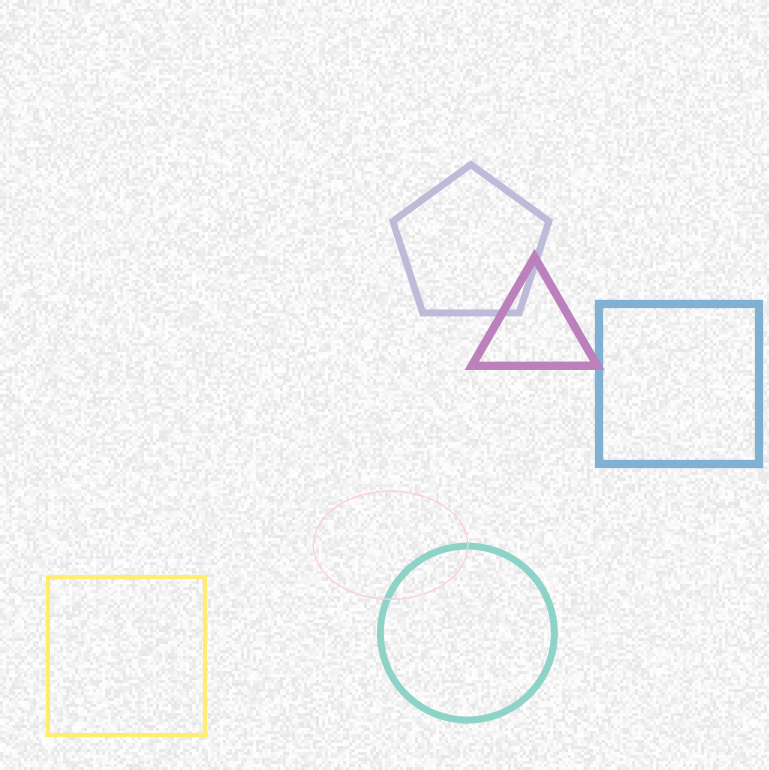[{"shape": "circle", "thickness": 2.5, "radius": 0.56, "center": [0.607, 0.178]}, {"shape": "pentagon", "thickness": 2.5, "radius": 0.53, "center": [0.612, 0.68]}, {"shape": "square", "thickness": 3, "radius": 0.52, "center": [0.881, 0.501]}, {"shape": "oval", "thickness": 0.5, "radius": 0.5, "center": [0.507, 0.292]}, {"shape": "triangle", "thickness": 3, "radius": 0.47, "center": [0.694, 0.572]}, {"shape": "square", "thickness": 1.5, "radius": 0.51, "center": [0.165, 0.148]}]